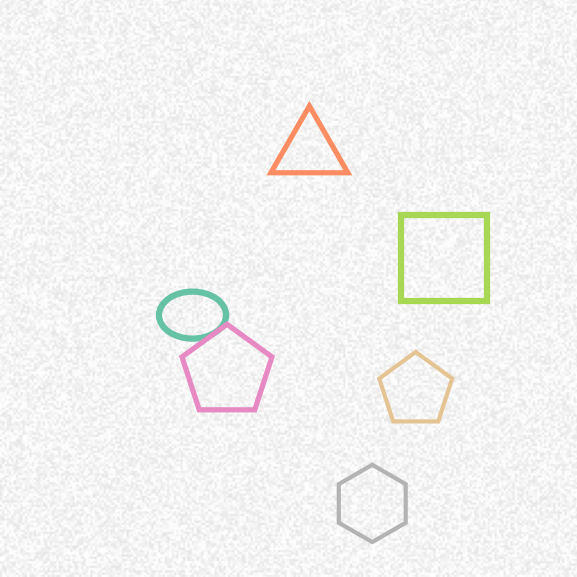[{"shape": "oval", "thickness": 3, "radius": 0.29, "center": [0.333, 0.453]}, {"shape": "triangle", "thickness": 2.5, "radius": 0.39, "center": [0.536, 0.738]}, {"shape": "pentagon", "thickness": 2.5, "radius": 0.41, "center": [0.393, 0.356]}, {"shape": "square", "thickness": 3, "radius": 0.37, "center": [0.768, 0.553]}, {"shape": "pentagon", "thickness": 2, "radius": 0.33, "center": [0.72, 0.323]}, {"shape": "hexagon", "thickness": 2, "radius": 0.33, "center": [0.645, 0.127]}]